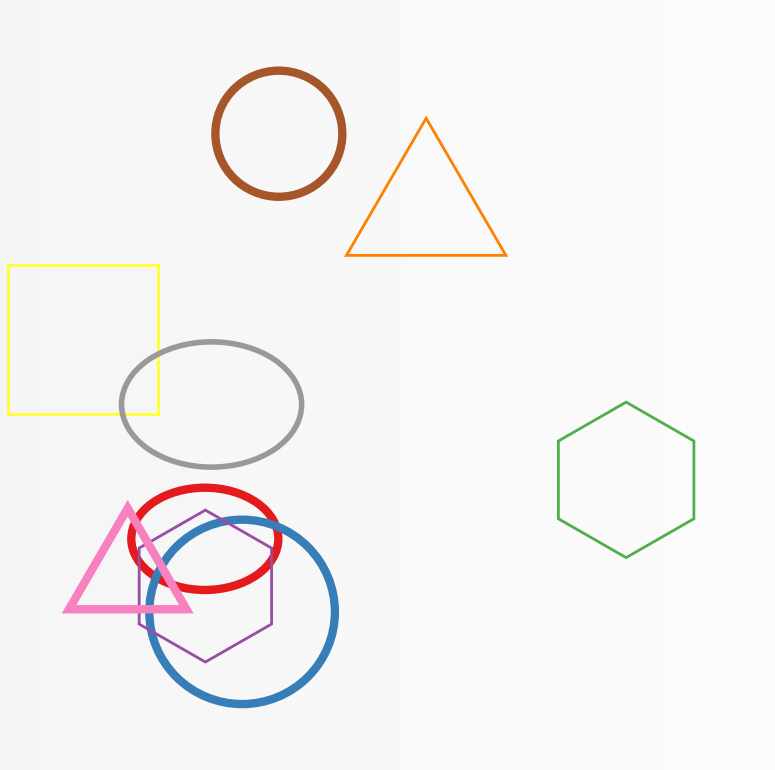[{"shape": "oval", "thickness": 3, "radius": 0.47, "center": [0.264, 0.3]}, {"shape": "circle", "thickness": 3, "radius": 0.6, "center": [0.312, 0.205]}, {"shape": "hexagon", "thickness": 1, "radius": 0.5, "center": [0.808, 0.377]}, {"shape": "hexagon", "thickness": 1, "radius": 0.49, "center": [0.265, 0.239]}, {"shape": "triangle", "thickness": 1, "radius": 0.59, "center": [0.55, 0.728]}, {"shape": "square", "thickness": 1, "radius": 0.48, "center": [0.107, 0.559]}, {"shape": "circle", "thickness": 3, "radius": 0.41, "center": [0.36, 0.826]}, {"shape": "triangle", "thickness": 3, "radius": 0.44, "center": [0.165, 0.252]}, {"shape": "oval", "thickness": 2, "radius": 0.58, "center": [0.273, 0.475]}]